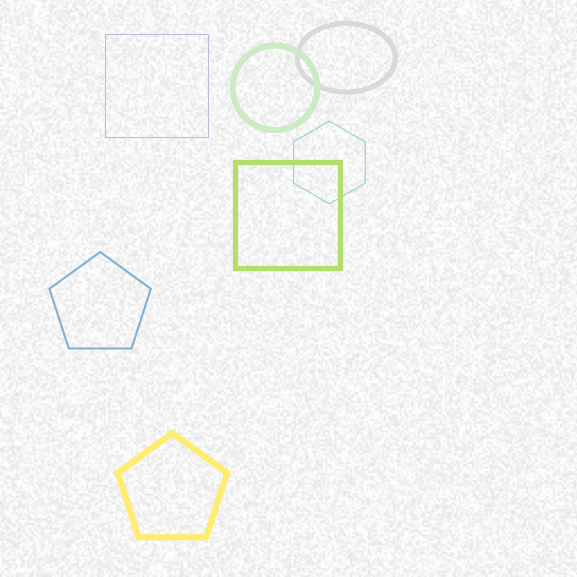[{"shape": "hexagon", "thickness": 0.5, "radius": 0.36, "center": [0.57, 0.718]}, {"shape": "square", "thickness": 0.5, "radius": 0.45, "center": [0.271, 0.852]}, {"shape": "pentagon", "thickness": 1, "radius": 0.46, "center": [0.173, 0.47]}, {"shape": "square", "thickness": 2.5, "radius": 0.46, "center": [0.497, 0.627]}, {"shape": "oval", "thickness": 2.5, "radius": 0.42, "center": [0.6, 0.899]}, {"shape": "circle", "thickness": 3, "radius": 0.37, "center": [0.476, 0.847]}, {"shape": "pentagon", "thickness": 3, "radius": 0.5, "center": [0.299, 0.15]}]